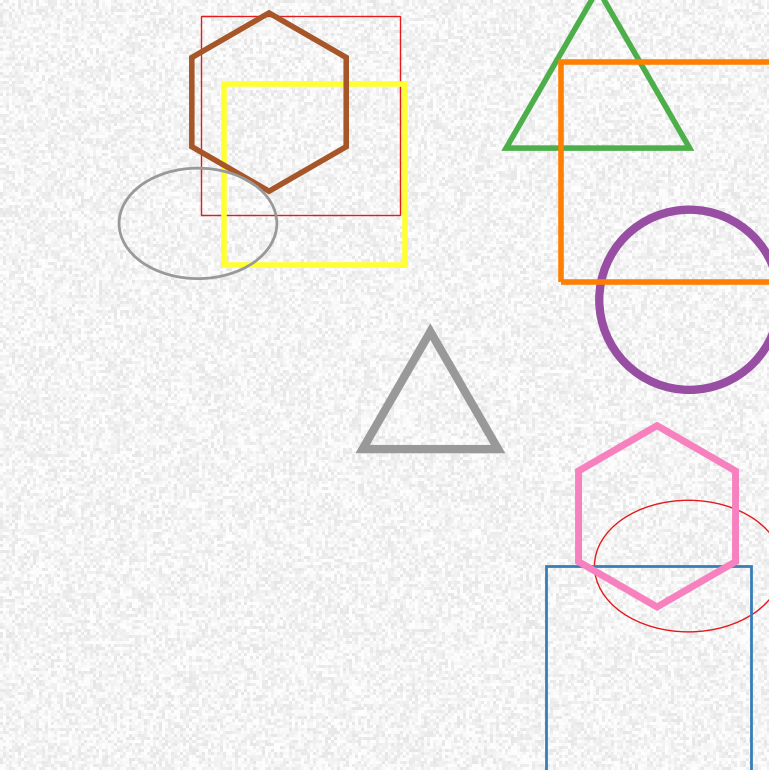[{"shape": "oval", "thickness": 0.5, "radius": 0.61, "center": [0.894, 0.265]}, {"shape": "square", "thickness": 0.5, "radius": 0.65, "center": [0.39, 0.85]}, {"shape": "square", "thickness": 1, "radius": 0.67, "center": [0.842, 0.132]}, {"shape": "triangle", "thickness": 2, "radius": 0.69, "center": [0.776, 0.876]}, {"shape": "circle", "thickness": 3, "radius": 0.58, "center": [0.895, 0.611]}, {"shape": "square", "thickness": 2, "radius": 0.71, "center": [0.871, 0.776]}, {"shape": "square", "thickness": 2, "radius": 0.59, "center": [0.408, 0.773]}, {"shape": "hexagon", "thickness": 2, "radius": 0.58, "center": [0.349, 0.867]}, {"shape": "hexagon", "thickness": 2.5, "radius": 0.59, "center": [0.853, 0.329]}, {"shape": "triangle", "thickness": 3, "radius": 0.51, "center": [0.559, 0.468]}, {"shape": "oval", "thickness": 1, "radius": 0.51, "center": [0.257, 0.71]}]